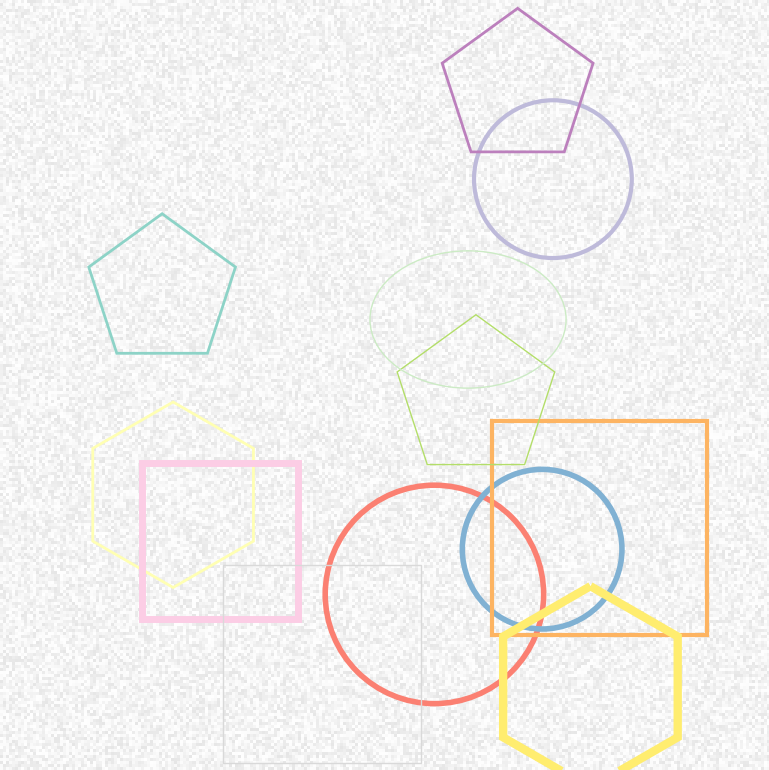[{"shape": "pentagon", "thickness": 1, "radius": 0.5, "center": [0.211, 0.622]}, {"shape": "hexagon", "thickness": 1, "radius": 0.6, "center": [0.225, 0.357]}, {"shape": "circle", "thickness": 1.5, "radius": 0.51, "center": [0.718, 0.767]}, {"shape": "circle", "thickness": 2, "radius": 0.71, "center": [0.564, 0.228]}, {"shape": "circle", "thickness": 2, "radius": 0.52, "center": [0.704, 0.287]}, {"shape": "square", "thickness": 1.5, "radius": 0.7, "center": [0.779, 0.315]}, {"shape": "pentagon", "thickness": 0.5, "radius": 0.54, "center": [0.618, 0.484]}, {"shape": "square", "thickness": 2.5, "radius": 0.51, "center": [0.286, 0.297]}, {"shape": "square", "thickness": 0.5, "radius": 0.64, "center": [0.418, 0.138]}, {"shape": "pentagon", "thickness": 1, "radius": 0.52, "center": [0.672, 0.886]}, {"shape": "oval", "thickness": 0.5, "radius": 0.64, "center": [0.608, 0.585]}, {"shape": "hexagon", "thickness": 3, "radius": 0.65, "center": [0.767, 0.108]}]